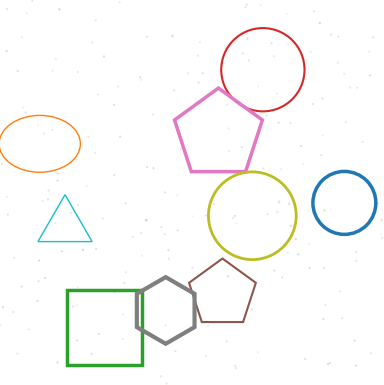[{"shape": "circle", "thickness": 2.5, "radius": 0.41, "center": [0.894, 0.473]}, {"shape": "oval", "thickness": 1, "radius": 0.53, "center": [0.103, 0.626]}, {"shape": "square", "thickness": 2.5, "radius": 0.48, "center": [0.272, 0.149]}, {"shape": "circle", "thickness": 1.5, "radius": 0.54, "center": [0.683, 0.819]}, {"shape": "pentagon", "thickness": 1.5, "radius": 0.46, "center": [0.578, 0.237]}, {"shape": "pentagon", "thickness": 2.5, "radius": 0.6, "center": [0.567, 0.651]}, {"shape": "hexagon", "thickness": 3, "radius": 0.43, "center": [0.43, 0.194]}, {"shape": "circle", "thickness": 2, "radius": 0.57, "center": [0.655, 0.44]}, {"shape": "triangle", "thickness": 1, "radius": 0.41, "center": [0.169, 0.413]}]